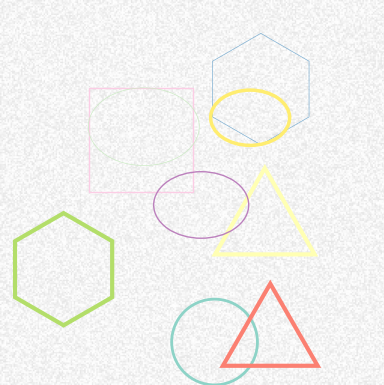[{"shape": "circle", "thickness": 2, "radius": 0.56, "center": [0.557, 0.112]}, {"shape": "triangle", "thickness": 3, "radius": 0.75, "center": [0.688, 0.414]}, {"shape": "triangle", "thickness": 3, "radius": 0.71, "center": [0.702, 0.121]}, {"shape": "hexagon", "thickness": 0.5, "radius": 0.72, "center": [0.677, 0.769]}, {"shape": "hexagon", "thickness": 3, "radius": 0.73, "center": [0.165, 0.301]}, {"shape": "square", "thickness": 1, "radius": 0.67, "center": [0.366, 0.636]}, {"shape": "oval", "thickness": 1, "radius": 0.62, "center": [0.523, 0.468]}, {"shape": "oval", "thickness": 0.5, "radius": 0.72, "center": [0.374, 0.671]}, {"shape": "oval", "thickness": 2.5, "radius": 0.51, "center": [0.65, 0.694]}]